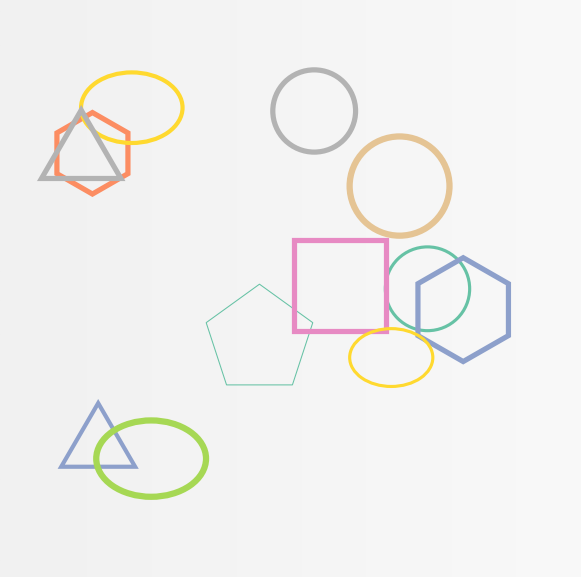[{"shape": "circle", "thickness": 1.5, "radius": 0.36, "center": [0.735, 0.499]}, {"shape": "pentagon", "thickness": 0.5, "radius": 0.48, "center": [0.446, 0.411]}, {"shape": "hexagon", "thickness": 2.5, "radius": 0.35, "center": [0.159, 0.734]}, {"shape": "triangle", "thickness": 2, "radius": 0.37, "center": [0.169, 0.228]}, {"shape": "hexagon", "thickness": 2.5, "radius": 0.45, "center": [0.797, 0.463]}, {"shape": "square", "thickness": 2.5, "radius": 0.39, "center": [0.585, 0.505]}, {"shape": "oval", "thickness": 3, "radius": 0.47, "center": [0.26, 0.205]}, {"shape": "oval", "thickness": 1.5, "radius": 0.36, "center": [0.673, 0.38]}, {"shape": "oval", "thickness": 2, "radius": 0.44, "center": [0.227, 0.813]}, {"shape": "circle", "thickness": 3, "radius": 0.43, "center": [0.687, 0.677]}, {"shape": "triangle", "thickness": 2.5, "radius": 0.39, "center": [0.14, 0.73]}, {"shape": "circle", "thickness": 2.5, "radius": 0.36, "center": [0.541, 0.807]}]